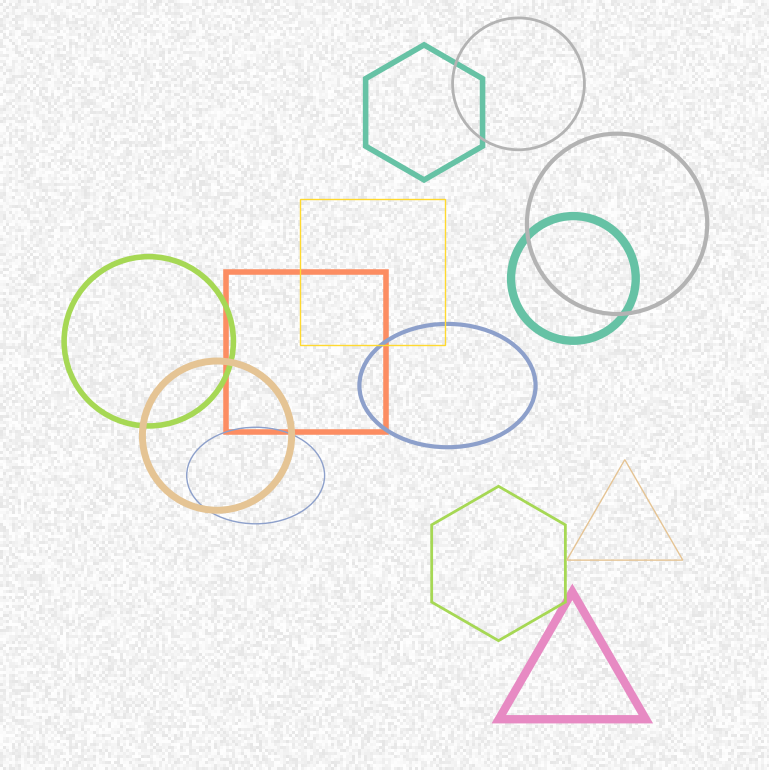[{"shape": "hexagon", "thickness": 2, "radius": 0.44, "center": [0.551, 0.854]}, {"shape": "circle", "thickness": 3, "radius": 0.4, "center": [0.745, 0.638]}, {"shape": "square", "thickness": 2, "radius": 0.52, "center": [0.397, 0.543]}, {"shape": "oval", "thickness": 1.5, "radius": 0.57, "center": [0.581, 0.499]}, {"shape": "oval", "thickness": 0.5, "radius": 0.45, "center": [0.332, 0.382]}, {"shape": "triangle", "thickness": 3, "radius": 0.55, "center": [0.743, 0.121]}, {"shape": "hexagon", "thickness": 1, "radius": 0.5, "center": [0.647, 0.268]}, {"shape": "circle", "thickness": 2, "radius": 0.55, "center": [0.193, 0.557]}, {"shape": "square", "thickness": 0.5, "radius": 0.47, "center": [0.484, 0.647]}, {"shape": "circle", "thickness": 2.5, "radius": 0.48, "center": [0.282, 0.434]}, {"shape": "triangle", "thickness": 0.5, "radius": 0.43, "center": [0.811, 0.316]}, {"shape": "circle", "thickness": 1, "radius": 0.43, "center": [0.673, 0.891]}, {"shape": "circle", "thickness": 1.5, "radius": 0.59, "center": [0.801, 0.709]}]